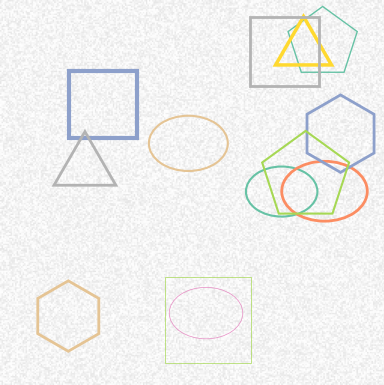[{"shape": "oval", "thickness": 1.5, "radius": 0.46, "center": [0.732, 0.502]}, {"shape": "pentagon", "thickness": 1, "radius": 0.47, "center": [0.838, 0.889]}, {"shape": "oval", "thickness": 2, "radius": 0.56, "center": [0.843, 0.503]}, {"shape": "square", "thickness": 3, "radius": 0.44, "center": [0.267, 0.729]}, {"shape": "hexagon", "thickness": 2, "radius": 0.5, "center": [0.884, 0.653]}, {"shape": "oval", "thickness": 0.5, "radius": 0.48, "center": [0.535, 0.187]}, {"shape": "pentagon", "thickness": 1.5, "radius": 0.59, "center": [0.794, 0.541]}, {"shape": "square", "thickness": 0.5, "radius": 0.56, "center": [0.541, 0.168]}, {"shape": "triangle", "thickness": 2.5, "radius": 0.42, "center": [0.788, 0.873]}, {"shape": "hexagon", "thickness": 2, "radius": 0.46, "center": [0.177, 0.179]}, {"shape": "oval", "thickness": 1.5, "radius": 0.51, "center": [0.489, 0.628]}, {"shape": "square", "thickness": 2, "radius": 0.45, "center": [0.738, 0.867]}, {"shape": "triangle", "thickness": 2, "radius": 0.46, "center": [0.221, 0.565]}]